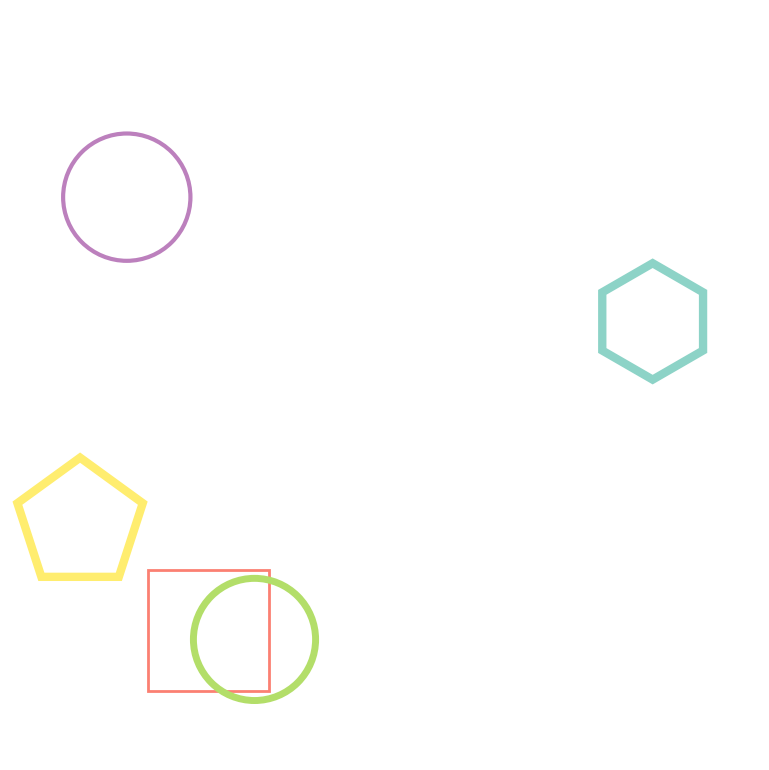[{"shape": "hexagon", "thickness": 3, "radius": 0.38, "center": [0.848, 0.583]}, {"shape": "square", "thickness": 1, "radius": 0.39, "center": [0.271, 0.181]}, {"shape": "circle", "thickness": 2.5, "radius": 0.4, "center": [0.331, 0.17]}, {"shape": "circle", "thickness": 1.5, "radius": 0.41, "center": [0.165, 0.744]}, {"shape": "pentagon", "thickness": 3, "radius": 0.43, "center": [0.104, 0.32]}]